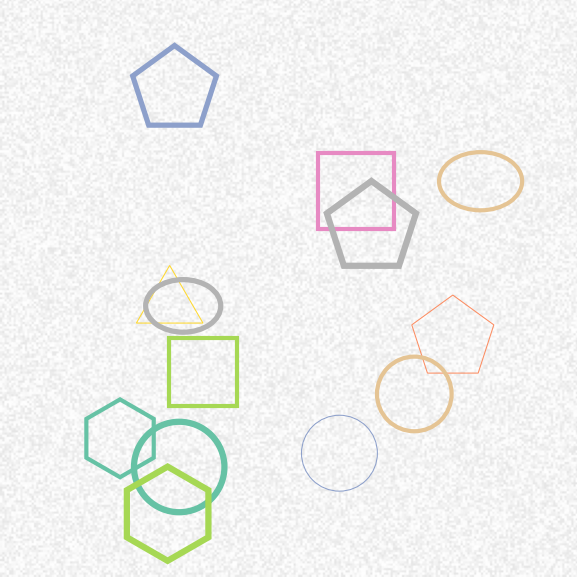[{"shape": "circle", "thickness": 3, "radius": 0.39, "center": [0.31, 0.19]}, {"shape": "hexagon", "thickness": 2, "radius": 0.34, "center": [0.208, 0.24]}, {"shape": "pentagon", "thickness": 0.5, "radius": 0.37, "center": [0.784, 0.414]}, {"shape": "circle", "thickness": 0.5, "radius": 0.33, "center": [0.588, 0.214]}, {"shape": "pentagon", "thickness": 2.5, "radius": 0.38, "center": [0.302, 0.844]}, {"shape": "square", "thickness": 2, "radius": 0.33, "center": [0.616, 0.668]}, {"shape": "square", "thickness": 2, "radius": 0.29, "center": [0.352, 0.354]}, {"shape": "hexagon", "thickness": 3, "radius": 0.41, "center": [0.29, 0.11]}, {"shape": "triangle", "thickness": 0.5, "radius": 0.33, "center": [0.294, 0.473]}, {"shape": "oval", "thickness": 2, "radius": 0.36, "center": [0.832, 0.685]}, {"shape": "circle", "thickness": 2, "radius": 0.32, "center": [0.717, 0.317]}, {"shape": "pentagon", "thickness": 3, "radius": 0.41, "center": [0.643, 0.605]}, {"shape": "oval", "thickness": 2.5, "radius": 0.33, "center": [0.317, 0.469]}]